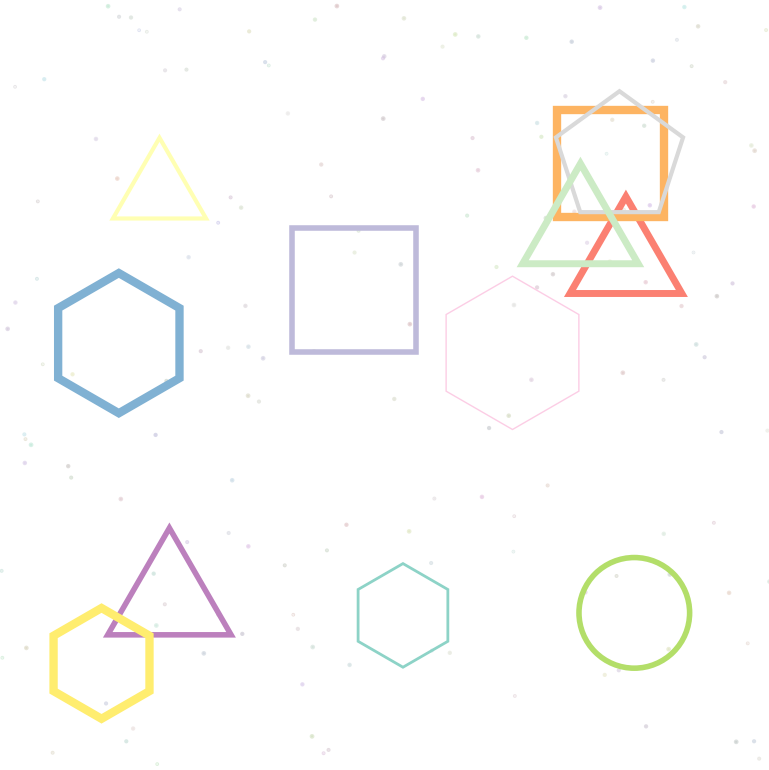[{"shape": "hexagon", "thickness": 1, "radius": 0.34, "center": [0.523, 0.201]}, {"shape": "triangle", "thickness": 1.5, "radius": 0.35, "center": [0.207, 0.751]}, {"shape": "square", "thickness": 2, "radius": 0.4, "center": [0.46, 0.623]}, {"shape": "triangle", "thickness": 2.5, "radius": 0.42, "center": [0.813, 0.661]}, {"shape": "hexagon", "thickness": 3, "radius": 0.45, "center": [0.154, 0.554]}, {"shape": "square", "thickness": 3, "radius": 0.35, "center": [0.793, 0.788]}, {"shape": "circle", "thickness": 2, "radius": 0.36, "center": [0.824, 0.204]}, {"shape": "hexagon", "thickness": 0.5, "radius": 0.5, "center": [0.666, 0.542]}, {"shape": "pentagon", "thickness": 1.5, "radius": 0.43, "center": [0.805, 0.795]}, {"shape": "triangle", "thickness": 2, "radius": 0.46, "center": [0.22, 0.222]}, {"shape": "triangle", "thickness": 2.5, "radius": 0.43, "center": [0.754, 0.701]}, {"shape": "hexagon", "thickness": 3, "radius": 0.36, "center": [0.132, 0.138]}]